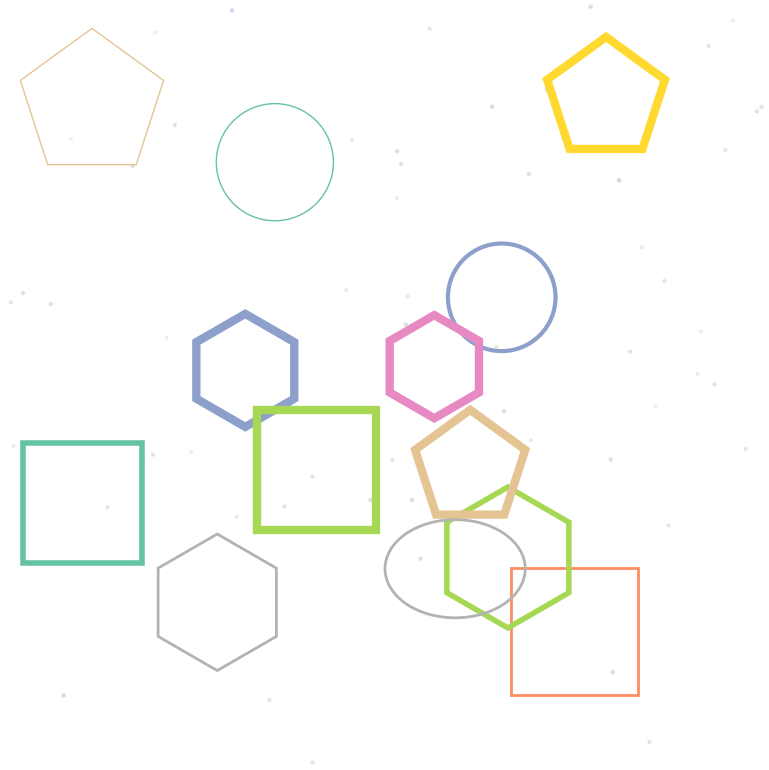[{"shape": "circle", "thickness": 0.5, "radius": 0.38, "center": [0.357, 0.789]}, {"shape": "square", "thickness": 2, "radius": 0.39, "center": [0.107, 0.346]}, {"shape": "square", "thickness": 1, "radius": 0.41, "center": [0.746, 0.18]}, {"shape": "circle", "thickness": 1.5, "radius": 0.35, "center": [0.652, 0.614]}, {"shape": "hexagon", "thickness": 3, "radius": 0.37, "center": [0.319, 0.519]}, {"shape": "hexagon", "thickness": 3, "radius": 0.33, "center": [0.564, 0.524]}, {"shape": "square", "thickness": 3, "radius": 0.39, "center": [0.411, 0.389]}, {"shape": "hexagon", "thickness": 2, "radius": 0.46, "center": [0.66, 0.276]}, {"shape": "pentagon", "thickness": 3, "radius": 0.4, "center": [0.787, 0.872]}, {"shape": "pentagon", "thickness": 3, "radius": 0.38, "center": [0.611, 0.393]}, {"shape": "pentagon", "thickness": 0.5, "radius": 0.49, "center": [0.119, 0.865]}, {"shape": "hexagon", "thickness": 1, "radius": 0.44, "center": [0.282, 0.218]}, {"shape": "oval", "thickness": 1, "radius": 0.46, "center": [0.591, 0.261]}]